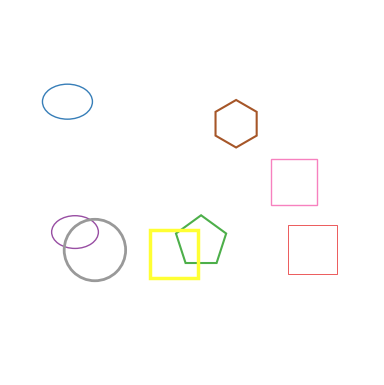[{"shape": "square", "thickness": 0.5, "radius": 0.32, "center": [0.812, 0.351]}, {"shape": "oval", "thickness": 1, "radius": 0.32, "center": [0.175, 0.736]}, {"shape": "pentagon", "thickness": 1.5, "radius": 0.34, "center": [0.522, 0.372]}, {"shape": "oval", "thickness": 1, "radius": 0.3, "center": [0.195, 0.397]}, {"shape": "square", "thickness": 2.5, "radius": 0.31, "center": [0.451, 0.341]}, {"shape": "hexagon", "thickness": 1.5, "radius": 0.31, "center": [0.613, 0.679]}, {"shape": "square", "thickness": 1, "radius": 0.3, "center": [0.764, 0.527]}, {"shape": "circle", "thickness": 2, "radius": 0.4, "center": [0.247, 0.351]}]